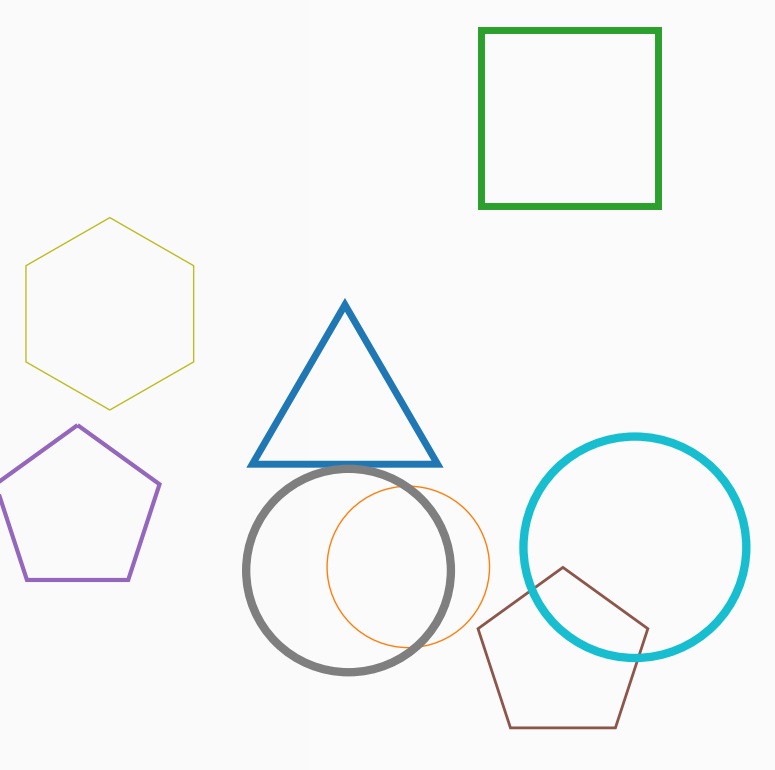[{"shape": "triangle", "thickness": 2.5, "radius": 0.69, "center": [0.445, 0.466]}, {"shape": "circle", "thickness": 0.5, "radius": 0.52, "center": [0.527, 0.264]}, {"shape": "square", "thickness": 2.5, "radius": 0.57, "center": [0.735, 0.847]}, {"shape": "pentagon", "thickness": 1.5, "radius": 0.56, "center": [0.1, 0.337]}, {"shape": "pentagon", "thickness": 1, "radius": 0.58, "center": [0.726, 0.148]}, {"shape": "circle", "thickness": 3, "radius": 0.66, "center": [0.45, 0.259]}, {"shape": "hexagon", "thickness": 0.5, "radius": 0.62, "center": [0.142, 0.592]}, {"shape": "circle", "thickness": 3, "radius": 0.72, "center": [0.819, 0.289]}]